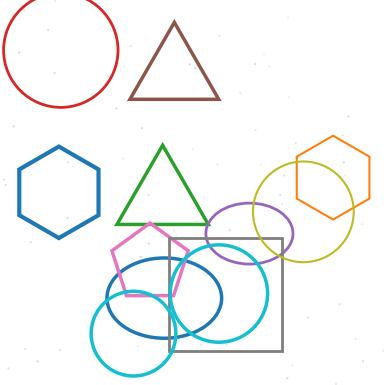[{"shape": "oval", "thickness": 2.5, "radius": 0.74, "center": [0.427, 0.226]}, {"shape": "hexagon", "thickness": 3, "radius": 0.59, "center": [0.153, 0.5]}, {"shape": "hexagon", "thickness": 1.5, "radius": 0.54, "center": [0.865, 0.539]}, {"shape": "triangle", "thickness": 2.5, "radius": 0.69, "center": [0.422, 0.486]}, {"shape": "circle", "thickness": 2, "radius": 0.74, "center": [0.158, 0.87]}, {"shape": "oval", "thickness": 2, "radius": 0.57, "center": [0.648, 0.393]}, {"shape": "triangle", "thickness": 2.5, "radius": 0.67, "center": [0.453, 0.809]}, {"shape": "pentagon", "thickness": 2.5, "radius": 0.52, "center": [0.39, 0.316]}, {"shape": "square", "thickness": 2, "radius": 0.73, "center": [0.586, 0.235]}, {"shape": "circle", "thickness": 1.5, "radius": 0.65, "center": [0.788, 0.45]}, {"shape": "circle", "thickness": 2.5, "radius": 0.55, "center": [0.347, 0.133]}, {"shape": "circle", "thickness": 2.5, "radius": 0.63, "center": [0.569, 0.238]}]